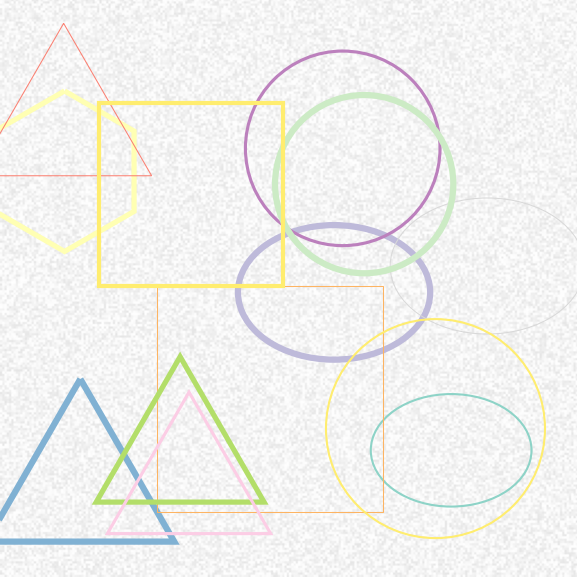[{"shape": "oval", "thickness": 1, "radius": 0.7, "center": [0.781, 0.219]}, {"shape": "hexagon", "thickness": 2.5, "radius": 0.69, "center": [0.112, 0.703]}, {"shape": "oval", "thickness": 3, "radius": 0.83, "center": [0.578, 0.493]}, {"shape": "triangle", "thickness": 0.5, "radius": 0.88, "center": [0.11, 0.783]}, {"shape": "triangle", "thickness": 3, "radius": 0.94, "center": [0.139, 0.155]}, {"shape": "square", "thickness": 0.5, "radius": 0.98, "center": [0.467, 0.309]}, {"shape": "triangle", "thickness": 2.5, "radius": 0.84, "center": [0.312, 0.214]}, {"shape": "triangle", "thickness": 1.5, "radius": 0.82, "center": [0.327, 0.157]}, {"shape": "oval", "thickness": 0.5, "radius": 0.84, "center": [0.844, 0.539]}, {"shape": "circle", "thickness": 1.5, "radius": 0.84, "center": [0.593, 0.742]}, {"shape": "circle", "thickness": 3, "radius": 0.77, "center": [0.631, 0.68]}, {"shape": "square", "thickness": 2, "radius": 0.79, "center": [0.331, 0.662]}, {"shape": "circle", "thickness": 1, "radius": 0.95, "center": [0.754, 0.257]}]